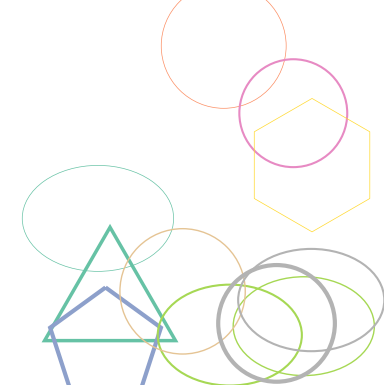[{"shape": "oval", "thickness": 0.5, "radius": 0.98, "center": [0.254, 0.433]}, {"shape": "triangle", "thickness": 2.5, "radius": 0.98, "center": [0.286, 0.213]}, {"shape": "circle", "thickness": 0.5, "radius": 0.81, "center": [0.581, 0.881]}, {"shape": "pentagon", "thickness": 3, "radius": 0.76, "center": [0.274, 0.102]}, {"shape": "circle", "thickness": 1.5, "radius": 0.7, "center": [0.762, 0.706]}, {"shape": "oval", "thickness": 1, "radius": 0.92, "center": [0.789, 0.153]}, {"shape": "oval", "thickness": 1.5, "radius": 0.94, "center": [0.597, 0.13]}, {"shape": "hexagon", "thickness": 0.5, "radius": 0.87, "center": [0.81, 0.571]}, {"shape": "circle", "thickness": 1, "radius": 0.81, "center": [0.474, 0.243]}, {"shape": "oval", "thickness": 1.5, "radius": 0.95, "center": [0.808, 0.221]}, {"shape": "circle", "thickness": 3, "radius": 0.76, "center": [0.718, 0.16]}]